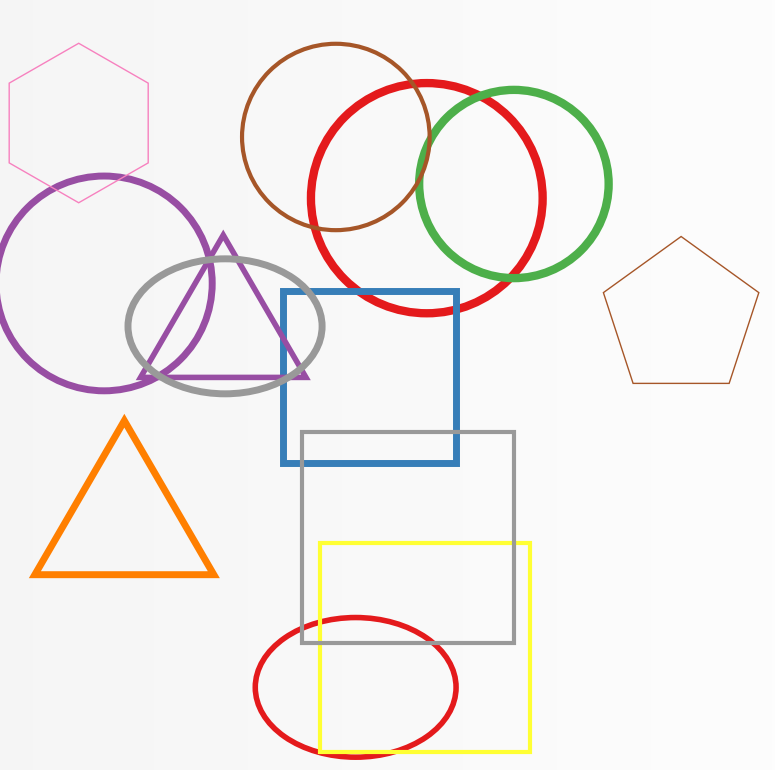[{"shape": "circle", "thickness": 3, "radius": 0.75, "center": [0.551, 0.743]}, {"shape": "oval", "thickness": 2, "radius": 0.65, "center": [0.459, 0.107]}, {"shape": "square", "thickness": 2.5, "radius": 0.56, "center": [0.477, 0.511]}, {"shape": "circle", "thickness": 3, "radius": 0.61, "center": [0.663, 0.761]}, {"shape": "triangle", "thickness": 2, "radius": 0.62, "center": [0.288, 0.571]}, {"shape": "circle", "thickness": 2.5, "radius": 0.7, "center": [0.134, 0.632]}, {"shape": "triangle", "thickness": 2.5, "radius": 0.67, "center": [0.16, 0.32]}, {"shape": "square", "thickness": 1.5, "radius": 0.68, "center": [0.548, 0.159]}, {"shape": "pentagon", "thickness": 0.5, "radius": 0.53, "center": [0.879, 0.587]}, {"shape": "circle", "thickness": 1.5, "radius": 0.61, "center": [0.433, 0.822]}, {"shape": "hexagon", "thickness": 0.5, "radius": 0.52, "center": [0.102, 0.84]}, {"shape": "square", "thickness": 1.5, "radius": 0.69, "center": [0.527, 0.302]}, {"shape": "oval", "thickness": 2.5, "radius": 0.63, "center": [0.29, 0.576]}]